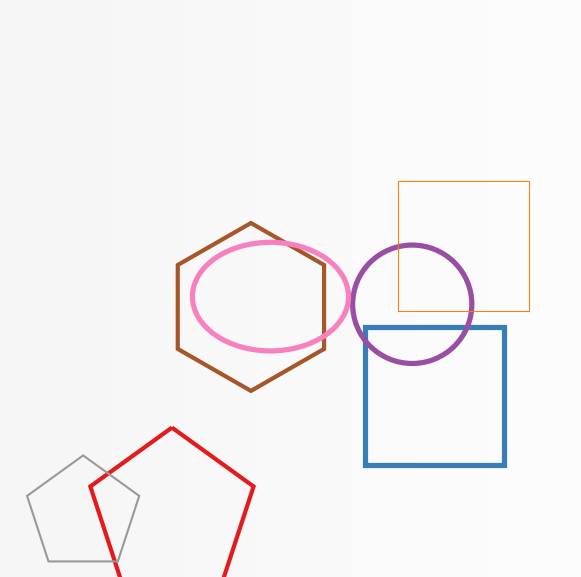[{"shape": "pentagon", "thickness": 2, "radius": 0.74, "center": [0.296, 0.111]}, {"shape": "square", "thickness": 2.5, "radius": 0.6, "center": [0.748, 0.313]}, {"shape": "circle", "thickness": 2.5, "radius": 0.51, "center": [0.709, 0.472]}, {"shape": "square", "thickness": 0.5, "radius": 0.56, "center": [0.797, 0.573]}, {"shape": "hexagon", "thickness": 2, "radius": 0.73, "center": [0.432, 0.468]}, {"shape": "oval", "thickness": 2.5, "radius": 0.67, "center": [0.465, 0.486]}, {"shape": "pentagon", "thickness": 1, "radius": 0.51, "center": [0.143, 0.109]}]